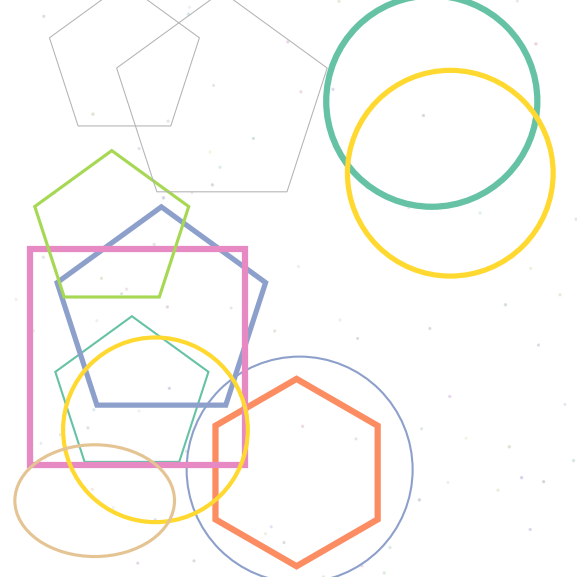[{"shape": "pentagon", "thickness": 1, "radius": 0.7, "center": [0.228, 0.312]}, {"shape": "circle", "thickness": 3, "radius": 0.91, "center": [0.748, 0.824]}, {"shape": "hexagon", "thickness": 3, "radius": 0.81, "center": [0.514, 0.181]}, {"shape": "pentagon", "thickness": 2.5, "radius": 0.95, "center": [0.279, 0.451]}, {"shape": "circle", "thickness": 1, "radius": 0.98, "center": [0.519, 0.186]}, {"shape": "square", "thickness": 3, "radius": 0.93, "center": [0.238, 0.38]}, {"shape": "pentagon", "thickness": 1.5, "radius": 0.7, "center": [0.193, 0.598]}, {"shape": "circle", "thickness": 2, "radius": 0.8, "center": [0.269, 0.255]}, {"shape": "circle", "thickness": 2.5, "radius": 0.89, "center": [0.78, 0.699]}, {"shape": "oval", "thickness": 1.5, "radius": 0.69, "center": [0.164, 0.132]}, {"shape": "pentagon", "thickness": 0.5, "radius": 0.96, "center": [0.384, 0.822]}, {"shape": "pentagon", "thickness": 0.5, "radius": 0.68, "center": [0.215, 0.891]}]